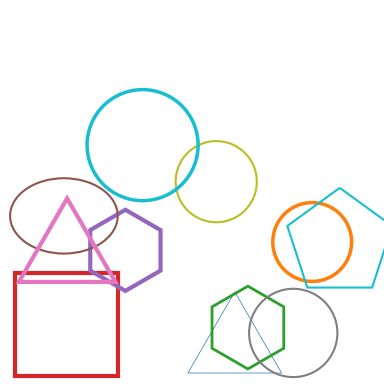[{"shape": "triangle", "thickness": 0.5, "radius": 0.7, "center": [0.61, 0.101]}, {"shape": "circle", "thickness": 2.5, "radius": 0.51, "center": [0.811, 0.371]}, {"shape": "hexagon", "thickness": 2, "radius": 0.54, "center": [0.644, 0.149]}, {"shape": "square", "thickness": 3, "radius": 0.67, "center": [0.172, 0.158]}, {"shape": "hexagon", "thickness": 3, "radius": 0.53, "center": [0.326, 0.35]}, {"shape": "oval", "thickness": 1.5, "radius": 0.7, "center": [0.166, 0.439]}, {"shape": "triangle", "thickness": 3, "radius": 0.72, "center": [0.174, 0.34]}, {"shape": "circle", "thickness": 1.5, "radius": 0.57, "center": [0.762, 0.135]}, {"shape": "circle", "thickness": 1.5, "radius": 0.53, "center": [0.562, 0.528]}, {"shape": "pentagon", "thickness": 1.5, "radius": 0.72, "center": [0.882, 0.369]}, {"shape": "circle", "thickness": 2.5, "radius": 0.72, "center": [0.37, 0.623]}]